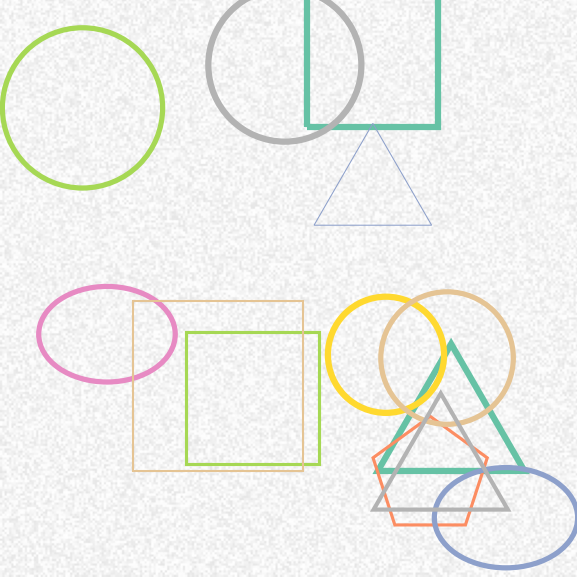[{"shape": "square", "thickness": 3, "radius": 0.56, "center": [0.645, 0.892]}, {"shape": "triangle", "thickness": 3, "radius": 0.73, "center": [0.781, 0.257]}, {"shape": "pentagon", "thickness": 1.5, "radius": 0.52, "center": [0.745, 0.174]}, {"shape": "triangle", "thickness": 0.5, "radius": 0.59, "center": [0.646, 0.668]}, {"shape": "oval", "thickness": 2.5, "radius": 0.62, "center": [0.876, 0.103]}, {"shape": "oval", "thickness": 2.5, "radius": 0.59, "center": [0.185, 0.42]}, {"shape": "square", "thickness": 1.5, "radius": 0.57, "center": [0.437, 0.309]}, {"shape": "circle", "thickness": 2.5, "radius": 0.69, "center": [0.143, 0.812]}, {"shape": "circle", "thickness": 3, "radius": 0.5, "center": [0.668, 0.385]}, {"shape": "square", "thickness": 1, "radius": 0.73, "center": [0.378, 0.331]}, {"shape": "circle", "thickness": 2.5, "radius": 0.57, "center": [0.774, 0.379]}, {"shape": "triangle", "thickness": 2, "radius": 0.67, "center": [0.763, 0.184]}, {"shape": "circle", "thickness": 3, "radius": 0.66, "center": [0.493, 0.886]}]